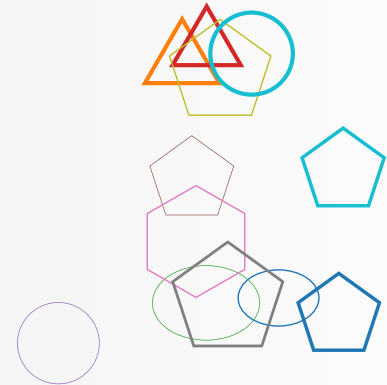[{"shape": "oval", "thickness": 1, "radius": 0.52, "center": [0.719, 0.226]}, {"shape": "pentagon", "thickness": 2.5, "radius": 0.55, "center": [0.874, 0.18]}, {"shape": "triangle", "thickness": 3, "radius": 0.55, "center": [0.47, 0.84]}, {"shape": "oval", "thickness": 0.5, "radius": 0.69, "center": [0.532, 0.213]}, {"shape": "triangle", "thickness": 3, "radius": 0.51, "center": [0.533, 0.882]}, {"shape": "circle", "thickness": 0.5, "radius": 0.53, "center": [0.151, 0.109]}, {"shape": "pentagon", "thickness": 0.5, "radius": 0.57, "center": [0.495, 0.534]}, {"shape": "hexagon", "thickness": 1, "radius": 0.73, "center": [0.506, 0.373]}, {"shape": "pentagon", "thickness": 2, "radius": 0.75, "center": [0.588, 0.222]}, {"shape": "pentagon", "thickness": 1, "radius": 0.69, "center": [0.568, 0.812]}, {"shape": "pentagon", "thickness": 2.5, "radius": 0.56, "center": [0.886, 0.556]}, {"shape": "circle", "thickness": 3, "radius": 0.53, "center": [0.649, 0.861]}]